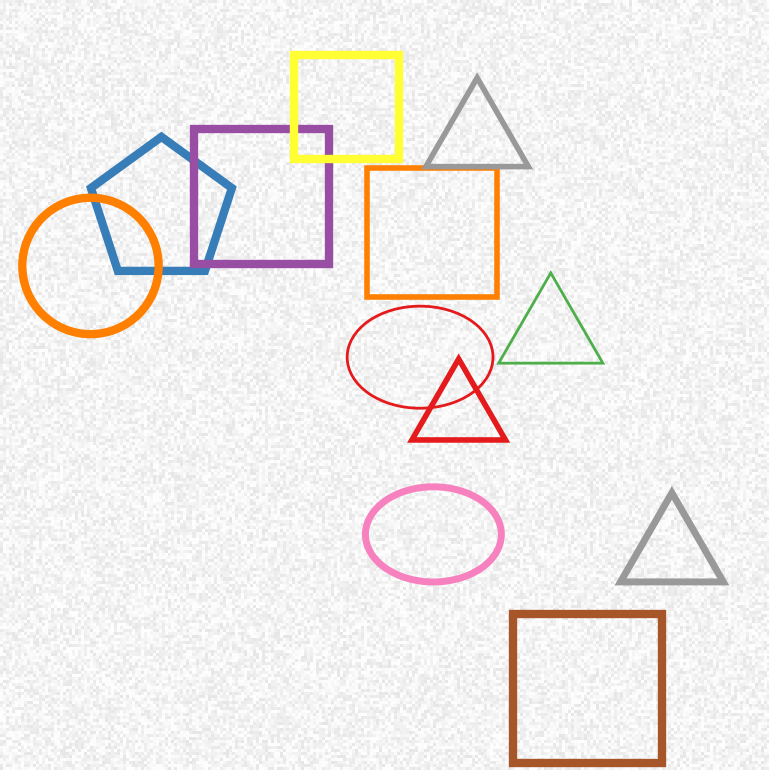[{"shape": "triangle", "thickness": 2, "radius": 0.35, "center": [0.596, 0.464]}, {"shape": "oval", "thickness": 1, "radius": 0.47, "center": [0.546, 0.536]}, {"shape": "pentagon", "thickness": 3, "radius": 0.48, "center": [0.21, 0.726]}, {"shape": "triangle", "thickness": 1, "radius": 0.39, "center": [0.715, 0.567]}, {"shape": "square", "thickness": 3, "radius": 0.44, "center": [0.34, 0.745]}, {"shape": "circle", "thickness": 3, "radius": 0.44, "center": [0.118, 0.655]}, {"shape": "square", "thickness": 2, "radius": 0.42, "center": [0.561, 0.698]}, {"shape": "square", "thickness": 3, "radius": 0.34, "center": [0.45, 0.861]}, {"shape": "square", "thickness": 3, "radius": 0.49, "center": [0.763, 0.106]}, {"shape": "oval", "thickness": 2.5, "radius": 0.44, "center": [0.563, 0.306]}, {"shape": "triangle", "thickness": 2.5, "radius": 0.39, "center": [0.873, 0.283]}, {"shape": "triangle", "thickness": 2, "radius": 0.38, "center": [0.62, 0.822]}]